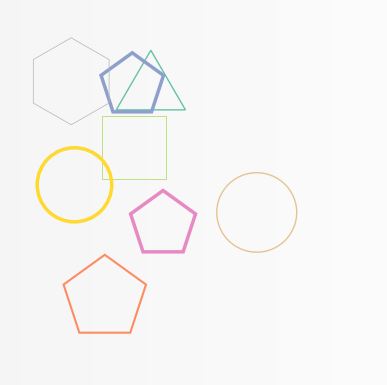[{"shape": "triangle", "thickness": 1, "radius": 0.52, "center": [0.389, 0.766]}, {"shape": "pentagon", "thickness": 1.5, "radius": 0.56, "center": [0.27, 0.226]}, {"shape": "pentagon", "thickness": 2.5, "radius": 0.42, "center": [0.341, 0.778]}, {"shape": "pentagon", "thickness": 2.5, "radius": 0.44, "center": [0.421, 0.417]}, {"shape": "square", "thickness": 0.5, "radius": 0.41, "center": [0.346, 0.616]}, {"shape": "circle", "thickness": 2.5, "radius": 0.48, "center": [0.192, 0.52]}, {"shape": "circle", "thickness": 1, "radius": 0.52, "center": [0.663, 0.448]}, {"shape": "hexagon", "thickness": 0.5, "radius": 0.56, "center": [0.184, 0.789]}]